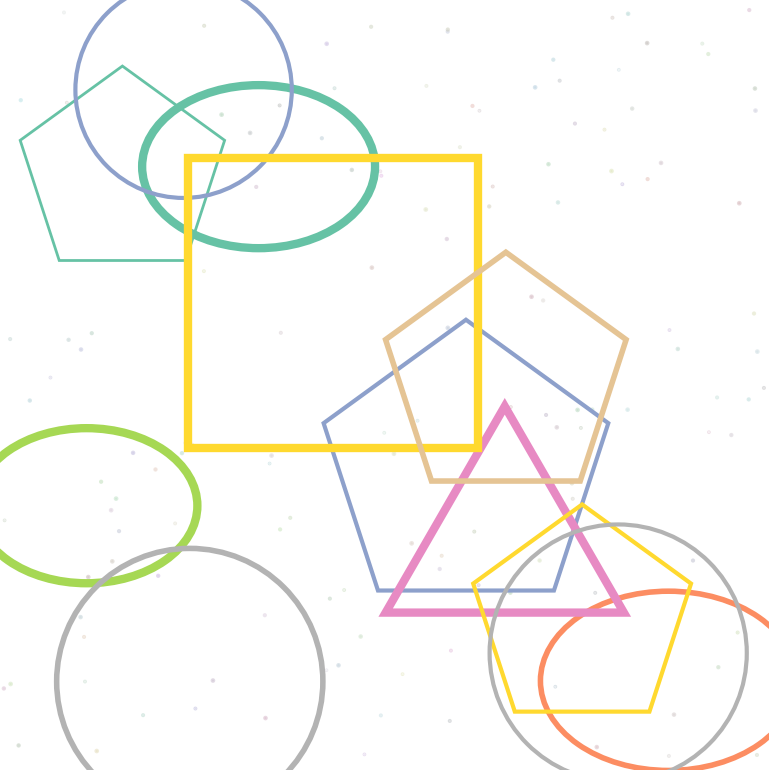[{"shape": "oval", "thickness": 3, "radius": 0.76, "center": [0.336, 0.784]}, {"shape": "pentagon", "thickness": 1, "radius": 0.7, "center": [0.159, 0.775]}, {"shape": "oval", "thickness": 2, "radius": 0.83, "center": [0.868, 0.116]}, {"shape": "pentagon", "thickness": 1.5, "radius": 0.97, "center": [0.605, 0.39]}, {"shape": "circle", "thickness": 1.5, "radius": 0.7, "center": [0.238, 0.883]}, {"shape": "triangle", "thickness": 3, "radius": 0.89, "center": [0.656, 0.294]}, {"shape": "oval", "thickness": 3, "radius": 0.72, "center": [0.112, 0.343]}, {"shape": "pentagon", "thickness": 1.5, "radius": 0.74, "center": [0.756, 0.196]}, {"shape": "square", "thickness": 3, "radius": 0.94, "center": [0.433, 0.607]}, {"shape": "pentagon", "thickness": 2, "radius": 0.82, "center": [0.657, 0.508]}, {"shape": "circle", "thickness": 2, "radius": 0.86, "center": [0.246, 0.115]}, {"shape": "circle", "thickness": 1.5, "radius": 0.84, "center": [0.803, 0.152]}]